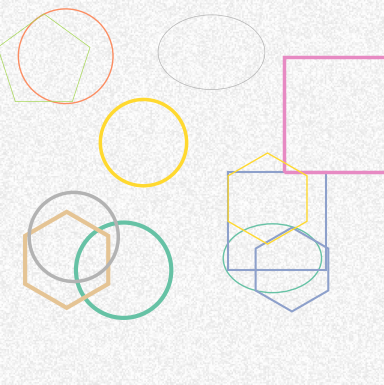[{"shape": "oval", "thickness": 1, "radius": 0.64, "center": [0.708, 0.329]}, {"shape": "circle", "thickness": 3, "radius": 0.62, "center": [0.321, 0.298]}, {"shape": "circle", "thickness": 1, "radius": 0.61, "center": [0.171, 0.854]}, {"shape": "square", "thickness": 1.5, "radius": 0.64, "center": [0.72, 0.425]}, {"shape": "hexagon", "thickness": 1.5, "radius": 0.54, "center": [0.758, 0.3]}, {"shape": "square", "thickness": 2.5, "radius": 0.75, "center": [0.887, 0.703]}, {"shape": "pentagon", "thickness": 0.5, "radius": 0.63, "center": [0.114, 0.838]}, {"shape": "hexagon", "thickness": 1, "radius": 0.59, "center": [0.695, 0.484]}, {"shape": "circle", "thickness": 2.5, "radius": 0.56, "center": [0.373, 0.63]}, {"shape": "hexagon", "thickness": 3, "radius": 0.62, "center": [0.173, 0.325]}, {"shape": "circle", "thickness": 2.5, "radius": 0.58, "center": [0.192, 0.385]}, {"shape": "oval", "thickness": 0.5, "radius": 0.69, "center": [0.549, 0.864]}]